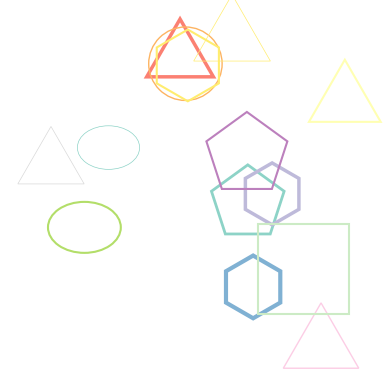[{"shape": "oval", "thickness": 0.5, "radius": 0.4, "center": [0.282, 0.617]}, {"shape": "pentagon", "thickness": 2, "radius": 0.5, "center": [0.644, 0.473]}, {"shape": "triangle", "thickness": 1.5, "radius": 0.54, "center": [0.896, 0.737]}, {"shape": "hexagon", "thickness": 2.5, "radius": 0.4, "center": [0.707, 0.496]}, {"shape": "triangle", "thickness": 2.5, "radius": 0.5, "center": [0.468, 0.85]}, {"shape": "hexagon", "thickness": 3, "radius": 0.41, "center": [0.658, 0.255]}, {"shape": "circle", "thickness": 1, "radius": 0.48, "center": [0.482, 0.835]}, {"shape": "oval", "thickness": 1.5, "radius": 0.47, "center": [0.219, 0.409]}, {"shape": "triangle", "thickness": 1, "radius": 0.57, "center": [0.834, 0.1]}, {"shape": "triangle", "thickness": 0.5, "radius": 0.5, "center": [0.132, 0.572]}, {"shape": "pentagon", "thickness": 1.5, "radius": 0.55, "center": [0.641, 0.599]}, {"shape": "square", "thickness": 1.5, "radius": 0.59, "center": [0.789, 0.301]}, {"shape": "triangle", "thickness": 0.5, "radius": 0.58, "center": [0.603, 0.899]}, {"shape": "hexagon", "thickness": 1.5, "radius": 0.47, "center": [0.488, 0.83]}]